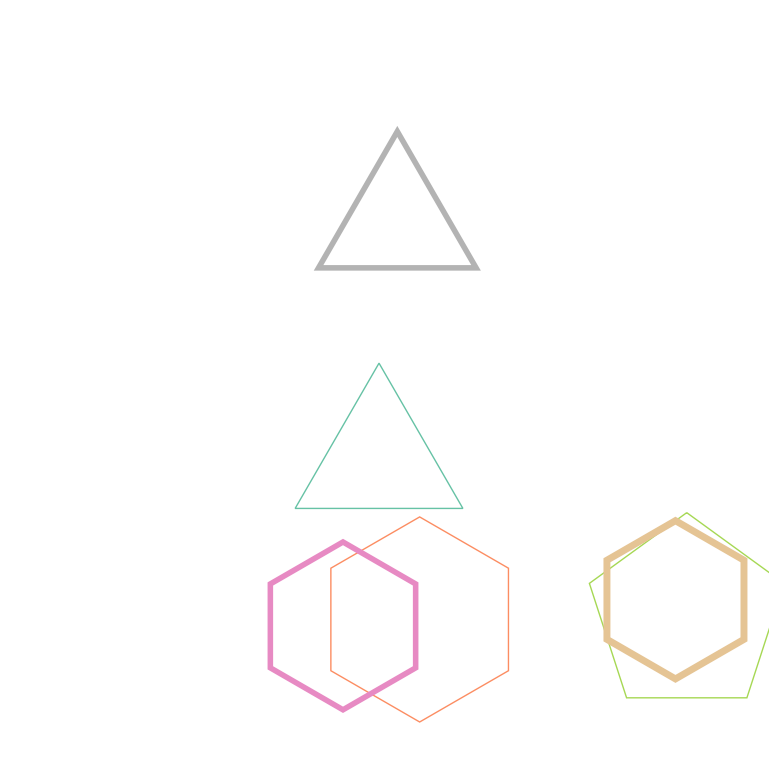[{"shape": "triangle", "thickness": 0.5, "radius": 0.63, "center": [0.492, 0.403]}, {"shape": "hexagon", "thickness": 0.5, "radius": 0.67, "center": [0.545, 0.196]}, {"shape": "hexagon", "thickness": 2, "radius": 0.54, "center": [0.445, 0.187]}, {"shape": "pentagon", "thickness": 0.5, "radius": 0.66, "center": [0.892, 0.201]}, {"shape": "hexagon", "thickness": 2.5, "radius": 0.51, "center": [0.877, 0.221]}, {"shape": "triangle", "thickness": 2, "radius": 0.59, "center": [0.516, 0.711]}]